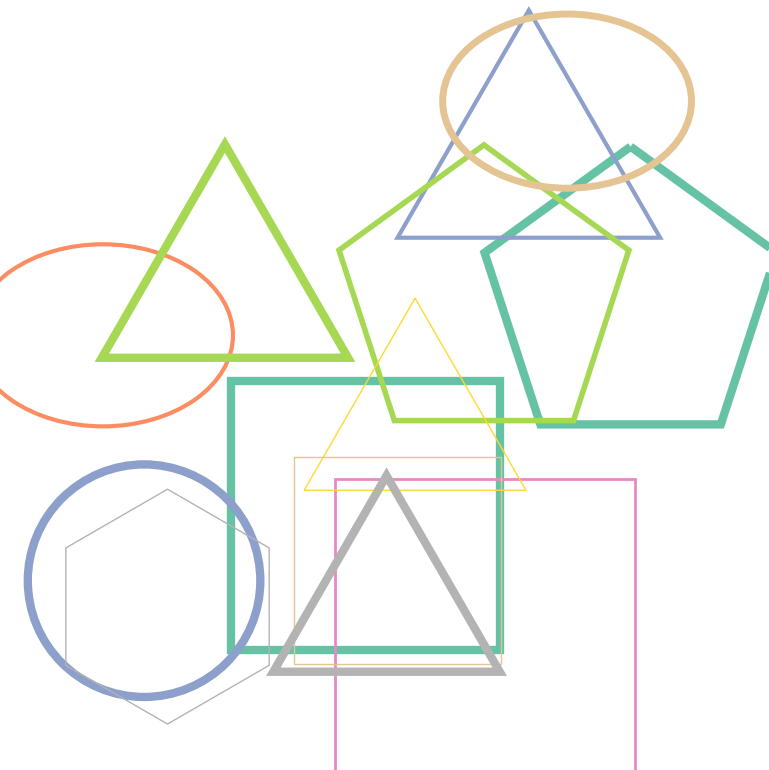[{"shape": "square", "thickness": 3, "radius": 0.87, "center": [0.475, 0.331]}, {"shape": "pentagon", "thickness": 3, "radius": 1.0, "center": [0.819, 0.61]}, {"shape": "oval", "thickness": 1.5, "radius": 0.84, "center": [0.134, 0.565]}, {"shape": "circle", "thickness": 3, "radius": 0.75, "center": [0.187, 0.246]}, {"shape": "triangle", "thickness": 1.5, "radius": 0.98, "center": [0.687, 0.79]}, {"shape": "square", "thickness": 1, "radius": 0.97, "center": [0.63, 0.184]}, {"shape": "pentagon", "thickness": 2, "radius": 0.99, "center": [0.628, 0.614]}, {"shape": "triangle", "thickness": 3, "radius": 0.92, "center": [0.292, 0.628]}, {"shape": "triangle", "thickness": 0.5, "radius": 0.83, "center": [0.539, 0.446]}, {"shape": "oval", "thickness": 2.5, "radius": 0.81, "center": [0.736, 0.869]}, {"shape": "square", "thickness": 0.5, "radius": 0.67, "center": [0.516, 0.272]}, {"shape": "hexagon", "thickness": 0.5, "radius": 0.76, "center": [0.218, 0.212]}, {"shape": "triangle", "thickness": 3, "radius": 0.85, "center": [0.502, 0.212]}]